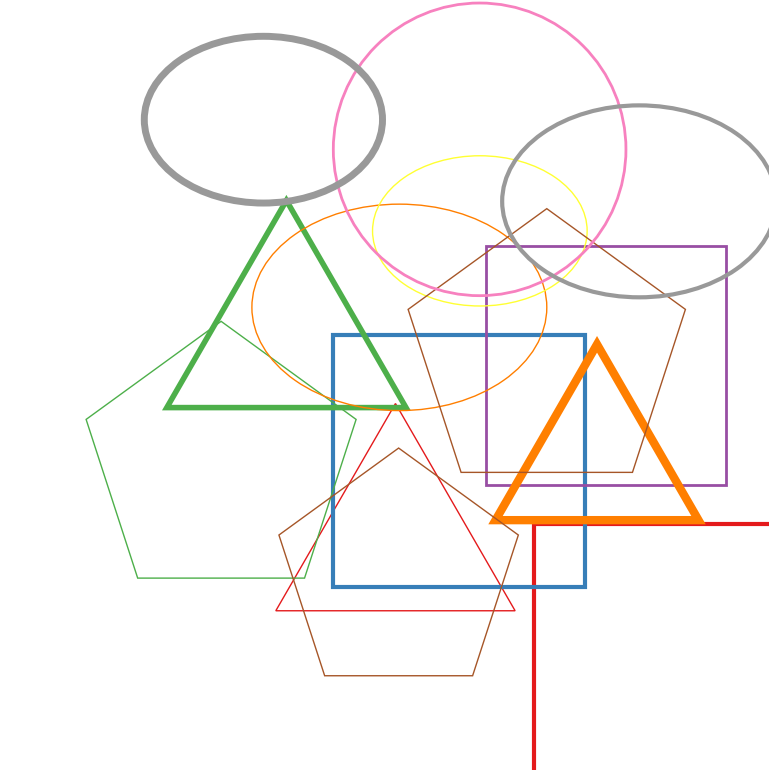[{"shape": "triangle", "thickness": 0.5, "radius": 0.9, "center": [0.514, 0.297]}, {"shape": "square", "thickness": 1.5, "radius": 0.93, "center": [0.88, 0.133]}, {"shape": "square", "thickness": 1.5, "radius": 0.82, "center": [0.596, 0.402]}, {"shape": "triangle", "thickness": 2, "radius": 0.9, "center": [0.372, 0.56]}, {"shape": "pentagon", "thickness": 0.5, "radius": 0.92, "center": [0.287, 0.398]}, {"shape": "square", "thickness": 1, "radius": 0.78, "center": [0.787, 0.525]}, {"shape": "oval", "thickness": 0.5, "radius": 0.96, "center": [0.519, 0.601]}, {"shape": "triangle", "thickness": 3, "radius": 0.76, "center": [0.775, 0.401]}, {"shape": "oval", "thickness": 0.5, "radius": 0.7, "center": [0.623, 0.7]}, {"shape": "pentagon", "thickness": 0.5, "radius": 0.95, "center": [0.71, 0.54]}, {"shape": "pentagon", "thickness": 0.5, "radius": 0.82, "center": [0.518, 0.255]}, {"shape": "circle", "thickness": 1, "radius": 0.95, "center": [0.623, 0.806]}, {"shape": "oval", "thickness": 2.5, "radius": 0.77, "center": [0.342, 0.845]}, {"shape": "oval", "thickness": 1.5, "radius": 0.89, "center": [0.83, 0.739]}]